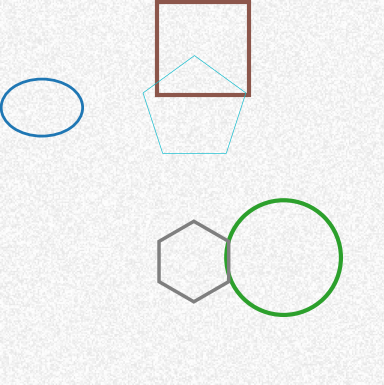[{"shape": "oval", "thickness": 2, "radius": 0.53, "center": [0.109, 0.721]}, {"shape": "circle", "thickness": 3, "radius": 0.74, "center": [0.737, 0.331]}, {"shape": "square", "thickness": 3, "radius": 0.6, "center": [0.527, 0.873]}, {"shape": "hexagon", "thickness": 2.5, "radius": 0.52, "center": [0.504, 0.321]}, {"shape": "pentagon", "thickness": 0.5, "radius": 0.7, "center": [0.505, 0.715]}]